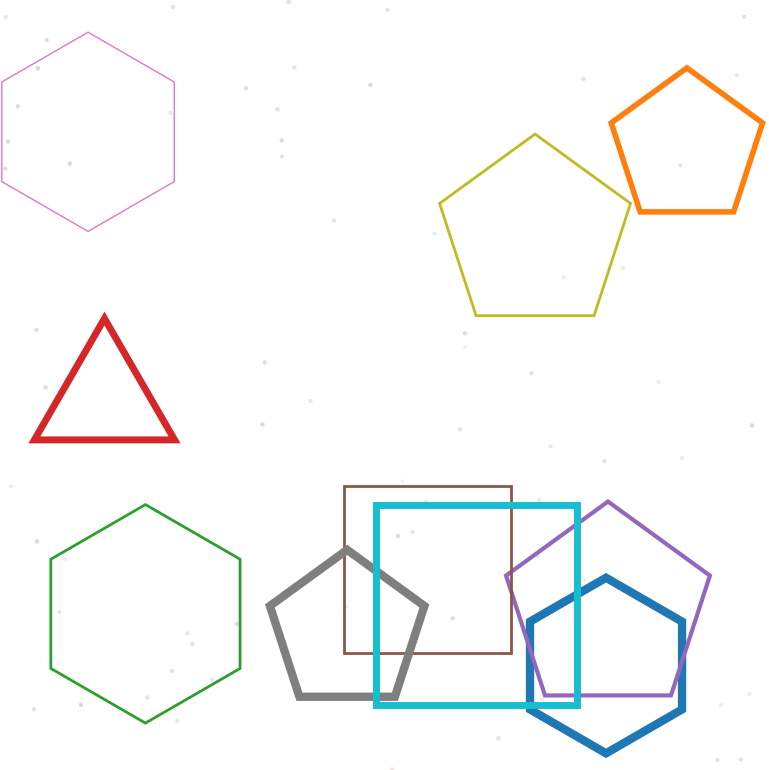[{"shape": "hexagon", "thickness": 3, "radius": 0.57, "center": [0.787, 0.136]}, {"shape": "pentagon", "thickness": 2, "radius": 0.52, "center": [0.892, 0.808]}, {"shape": "hexagon", "thickness": 1, "radius": 0.71, "center": [0.189, 0.203]}, {"shape": "triangle", "thickness": 2.5, "radius": 0.53, "center": [0.136, 0.481]}, {"shape": "pentagon", "thickness": 1.5, "radius": 0.7, "center": [0.79, 0.209]}, {"shape": "square", "thickness": 1, "radius": 0.54, "center": [0.556, 0.26]}, {"shape": "hexagon", "thickness": 0.5, "radius": 0.65, "center": [0.114, 0.829]}, {"shape": "pentagon", "thickness": 3, "radius": 0.53, "center": [0.451, 0.18]}, {"shape": "pentagon", "thickness": 1, "radius": 0.65, "center": [0.695, 0.696]}, {"shape": "square", "thickness": 2.5, "radius": 0.65, "center": [0.619, 0.214]}]